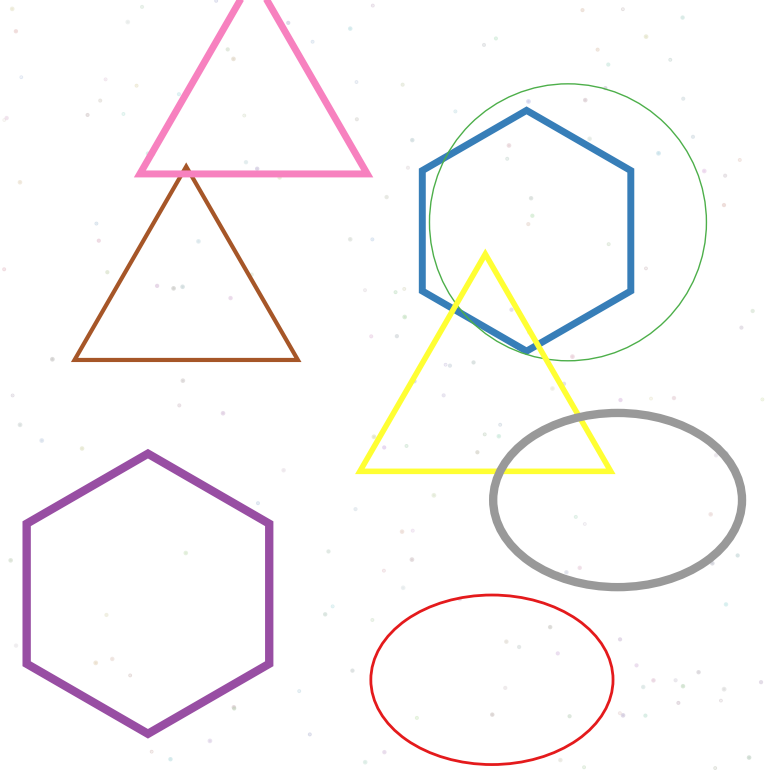[{"shape": "oval", "thickness": 1, "radius": 0.79, "center": [0.639, 0.117]}, {"shape": "hexagon", "thickness": 2.5, "radius": 0.78, "center": [0.684, 0.7]}, {"shape": "circle", "thickness": 0.5, "radius": 0.9, "center": [0.738, 0.711]}, {"shape": "hexagon", "thickness": 3, "radius": 0.91, "center": [0.192, 0.229]}, {"shape": "triangle", "thickness": 2, "radius": 0.94, "center": [0.63, 0.482]}, {"shape": "triangle", "thickness": 1.5, "radius": 0.84, "center": [0.242, 0.616]}, {"shape": "triangle", "thickness": 2.5, "radius": 0.85, "center": [0.329, 0.859]}, {"shape": "oval", "thickness": 3, "radius": 0.81, "center": [0.802, 0.351]}]